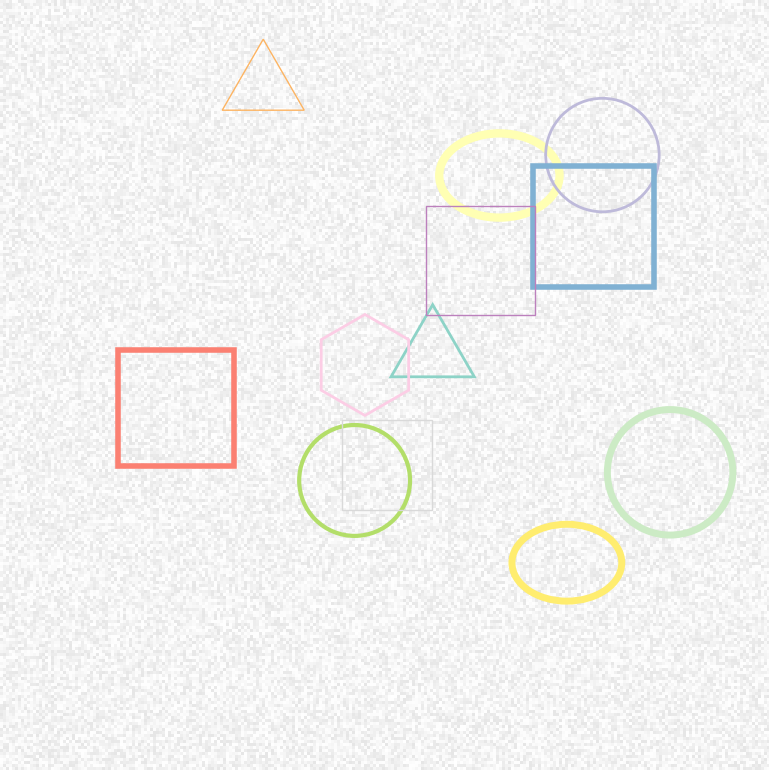[{"shape": "triangle", "thickness": 1, "radius": 0.31, "center": [0.562, 0.542]}, {"shape": "oval", "thickness": 3, "radius": 0.39, "center": [0.649, 0.772]}, {"shape": "circle", "thickness": 1, "radius": 0.37, "center": [0.782, 0.799]}, {"shape": "square", "thickness": 2, "radius": 0.38, "center": [0.229, 0.47]}, {"shape": "square", "thickness": 2, "radius": 0.39, "center": [0.771, 0.706]}, {"shape": "triangle", "thickness": 0.5, "radius": 0.31, "center": [0.342, 0.888]}, {"shape": "circle", "thickness": 1.5, "radius": 0.36, "center": [0.461, 0.376]}, {"shape": "hexagon", "thickness": 1, "radius": 0.33, "center": [0.474, 0.526]}, {"shape": "square", "thickness": 0.5, "radius": 0.29, "center": [0.503, 0.396]}, {"shape": "square", "thickness": 0.5, "radius": 0.35, "center": [0.624, 0.662]}, {"shape": "circle", "thickness": 2.5, "radius": 0.41, "center": [0.87, 0.387]}, {"shape": "oval", "thickness": 2.5, "radius": 0.36, "center": [0.736, 0.269]}]